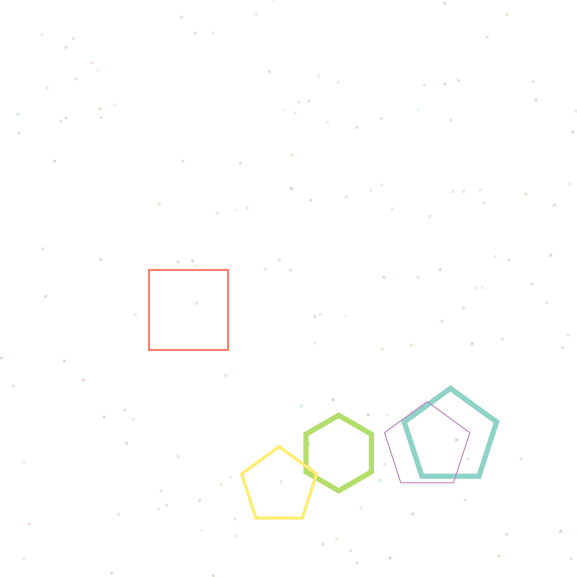[{"shape": "pentagon", "thickness": 2.5, "radius": 0.42, "center": [0.78, 0.243]}, {"shape": "square", "thickness": 1, "radius": 0.34, "center": [0.326, 0.462]}, {"shape": "hexagon", "thickness": 2.5, "radius": 0.33, "center": [0.586, 0.215]}, {"shape": "pentagon", "thickness": 0.5, "radius": 0.39, "center": [0.74, 0.226]}, {"shape": "pentagon", "thickness": 1.5, "radius": 0.34, "center": [0.483, 0.157]}]